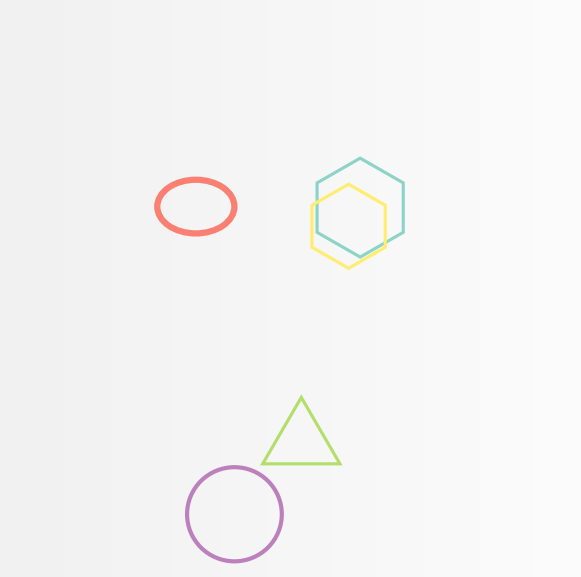[{"shape": "hexagon", "thickness": 1.5, "radius": 0.43, "center": [0.62, 0.64]}, {"shape": "oval", "thickness": 3, "radius": 0.33, "center": [0.337, 0.641]}, {"shape": "triangle", "thickness": 1.5, "radius": 0.38, "center": [0.518, 0.234]}, {"shape": "circle", "thickness": 2, "radius": 0.41, "center": [0.403, 0.109]}, {"shape": "hexagon", "thickness": 1.5, "radius": 0.36, "center": [0.6, 0.607]}]